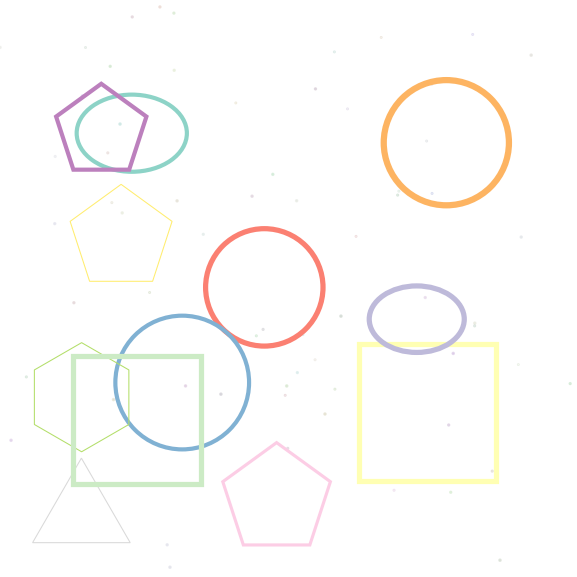[{"shape": "oval", "thickness": 2, "radius": 0.48, "center": [0.228, 0.768]}, {"shape": "square", "thickness": 2.5, "radius": 0.6, "center": [0.741, 0.285]}, {"shape": "oval", "thickness": 2.5, "radius": 0.41, "center": [0.722, 0.446]}, {"shape": "circle", "thickness": 2.5, "radius": 0.51, "center": [0.458, 0.502]}, {"shape": "circle", "thickness": 2, "radius": 0.58, "center": [0.316, 0.337]}, {"shape": "circle", "thickness": 3, "radius": 0.54, "center": [0.773, 0.752]}, {"shape": "hexagon", "thickness": 0.5, "radius": 0.47, "center": [0.141, 0.311]}, {"shape": "pentagon", "thickness": 1.5, "radius": 0.49, "center": [0.479, 0.135]}, {"shape": "triangle", "thickness": 0.5, "radius": 0.49, "center": [0.141, 0.108]}, {"shape": "pentagon", "thickness": 2, "radius": 0.41, "center": [0.175, 0.772]}, {"shape": "square", "thickness": 2.5, "radius": 0.55, "center": [0.237, 0.272]}, {"shape": "pentagon", "thickness": 0.5, "radius": 0.46, "center": [0.21, 0.587]}]